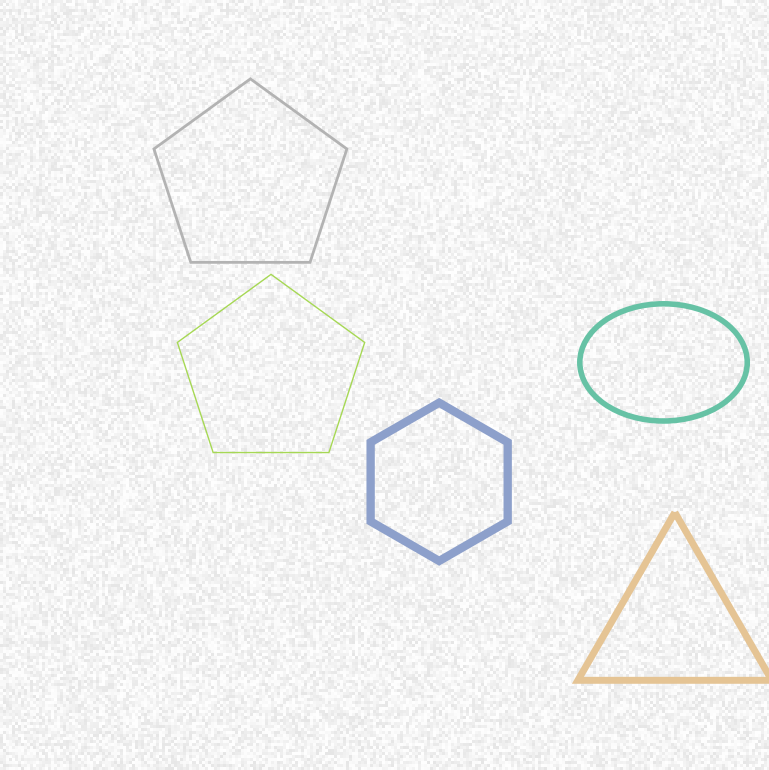[{"shape": "oval", "thickness": 2, "radius": 0.54, "center": [0.862, 0.529]}, {"shape": "hexagon", "thickness": 3, "radius": 0.51, "center": [0.57, 0.374]}, {"shape": "pentagon", "thickness": 0.5, "radius": 0.64, "center": [0.352, 0.516]}, {"shape": "triangle", "thickness": 2.5, "radius": 0.73, "center": [0.876, 0.189]}, {"shape": "pentagon", "thickness": 1, "radius": 0.66, "center": [0.325, 0.766]}]